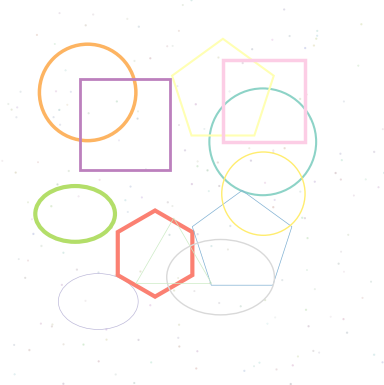[{"shape": "circle", "thickness": 1.5, "radius": 0.69, "center": [0.682, 0.632]}, {"shape": "pentagon", "thickness": 1.5, "radius": 0.69, "center": [0.579, 0.76]}, {"shape": "oval", "thickness": 0.5, "radius": 0.52, "center": [0.255, 0.217]}, {"shape": "hexagon", "thickness": 3, "radius": 0.56, "center": [0.403, 0.341]}, {"shape": "pentagon", "thickness": 0.5, "radius": 0.68, "center": [0.629, 0.369]}, {"shape": "circle", "thickness": 2.5, "radius": 0.63, "center": [0.228, 0.76]}, {"shape": "oval", "thickness": 3, "radius": 0.52, "center": [0.195, 0.444]}, {"shape": "square", "thickness": 2.5, "radius": 0.53, "center": [0.686, 0.738]}, {"shape": "oval", "thickness": 1, "radius": 0.7, "center": [0.573, 0.28]}, {"shape": "square", "thickness": 2, "radius": 0.59, "center": [0.324, 0.677]}, {"shape": "triangle", "thickness": 0.5, "radius": 0.57, "center": [0.451, 0.32]}, {"shape": "circle", "thickness": 1, "radius": 0.54, "center": [0.684, 0.497]}]